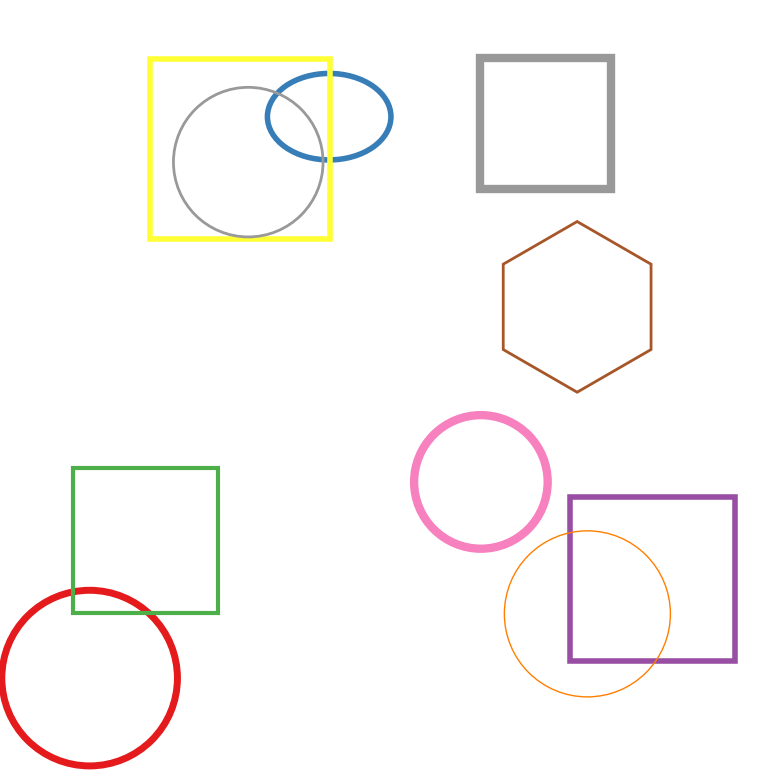[{"shape": "circle", "thickness": 2.5, "radius": 0.57, "center": [0.116, 0.119]}, {"shape": "oval", "thickness": 2, "radius": 0.4, "center": [0.428, 0.848]}, {"shape": "square", "thickness": 1.5, "radius": 0.47, "center": [0.189, 0.298]}, {"shape": "square", "thickness": 2, "radius": 0.53, "center": [0.847, 0.248]}, {"shape": "circle", "thickness": 0.5, "radius": 0.54, "center": [0.763, 0.203]}, {"shape": "square", "thickness": 2, "radius": 0.58, "center": [0.312, 0.806]}, {"shape": "hexagon", "thickness": 1, "radius": 0.55, "center": [0.75, 0.601]}, {"shape": "circle", "thickness": 3, "radius": 0.43, "center": [0.625, 0.374]}, {"shape": "square", "thickness": 3, "radius": 0.42, "center": [0.708, 0.84]}, {"shape": "circle", "thickness": 1, "radius": 0.49, "center": [0.322, 0.789]}]